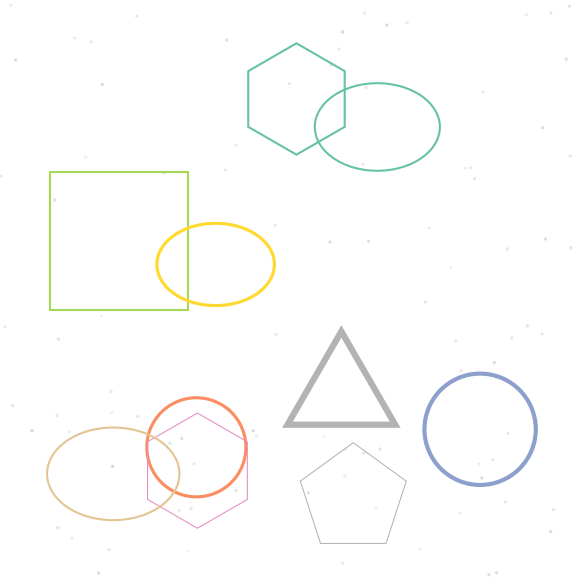[{"shape": "hexagon", "thickness": 1, "radius": 0.48, "center": [0.513, 0.828]}, {"shape": "oval", "thickness": 1, "radius": 0.54, "center": [0.653, 0.779]}, {"shape": "circle", "thickness": 1.5, "radius": 0.43, "center": [0.34, 0.225]}, {"shape": "circle", "thickness": 2, "radius": 0.48, "center": [0.831, 0.256]}, {"shape": "hexagon", "thickness": 0.5, "radius": 0.5, "center": [0.342, 0.184]}, {"shape": "square", "thickness": 1, "radius": 0.6, "center": [0.205, 0.582]}, {"shape": "oval", "thickness": 1.5, "radius": 0.51, "center": [0.373, 0.541]}, {"shape": "oval", "thickness": 1, "radius": 0.57, "center": [0.196, 0.179]}, {"shape": "pentagon", "thickness": 0.5, "radius": 0.48, "center": [0.612, 0.136]}, {"shape": "triangle", "thickness": 3, "radius": 0.54, "center": [0.591, 0.318]}]